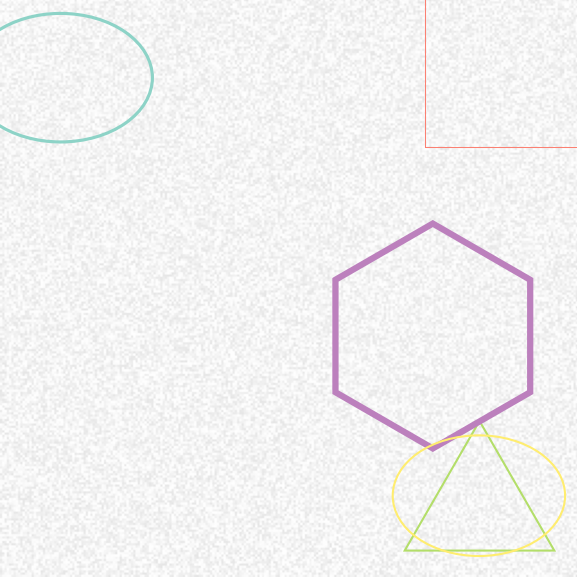[{"shape": "oval", "thickness": 1.5, "radius": 0.79, "center": [0.105, 0.865]}, {"shape": "square", "thickness": 0.5, "radius": 0.71, "center": [0.878, 0.887]}, {"shape": "triangle", "thickness": 1, "radius": 0.75, "center": [0.83, 0.121]}, {"shape": "hexagon", "thickness": 3, "radius": 0.97, "center": [0.749, 0.417]}, {"shape": "oval", "thickness": 1, "radius": 0.75, "center": [0.829, 0.141]}]